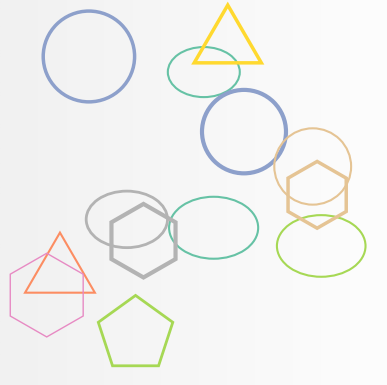[{"shape": "oval", "thickness": 1.5, "radius": 0.46, "center": [0.526, 0.813]}, {"shape": "oval", "thickness": 1.5, "radius": 0.57, "center": [0.551, 0.408]}, {"shape": "triangle", "thickness": 1.5, "radius": 0.52, "center": [0.155, 0.292]}, {"shape": "circle", "thickness": 3, "radius": 0.54, "center": [0.63, 0.658]}, {"shape": "circle", "thickness": 2.5, "radius": 0.59, "center": [0.229, 0.853]}, {"shape": "hexagon", "thickness": 1, "radius": 0.54, "center": [0.121, 0.234]}, {"shape": "pentagon", "thickness": 2, "radius": 0.51, "center": [0.35, 0.132]}, {"shape": "oval", "thickness": 1.5, "radius": 0.57, "center": [0.829, 0.361]}, {"shape": "triangle", "thickness": 2.5, "radius": 0.5, "center": [0.588, 0.887]}, {"shape": "circle", "thickness": 1.5, "radius": 0.5, "center": [0.807, 0.568]}, {"shape": "hexagon", "thickness": 2.5, "radius": 0.43, "center": [0.818, 0.494]}, {"shape": "hexagon", "thickness": 3, "radius": 0.48, "center": [0.37, 0.375]}, {"shape": "oval", "thickness": 2, "radius": 0.52, "center": [0.327, 0.43]}]